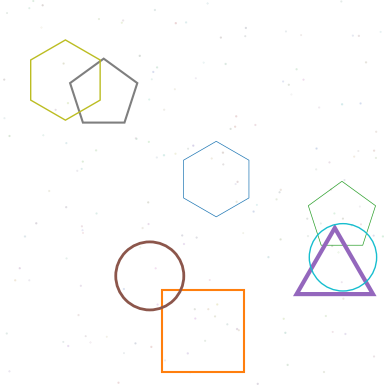[{"shape": "hexagon", "thickness": 0.5, "radius": 0.49, "center": [0.562, 0.535]}, {"shape": "square", "thickness": 1.5, "radius": 0.53, "center": [0.527, 0.14]}, {"shape": "pentagon", "thickness": 0.5, "radius": 0.46, "center": [0.888, 0.437]}, {"shape": "triangle", "thickness": 3, "radius": 0.57, "center": [0.87, 0.293]}, {"shape": "circle", "thickness": 2, "radius": 0.44, "center": [0.389, 0.283]}, {"shape": "pentagon", "thickness": 1.5, "radius": 0.46, "center": [0.269, 0.756]}, {"shape": "hexagon", "thickness": 1, "radius": 0.52, "center": [0.17, 0.792]}, {"shape": "circle", "thickness": 1, "radius": 0.44, "center": [0.891, 0.332]}]